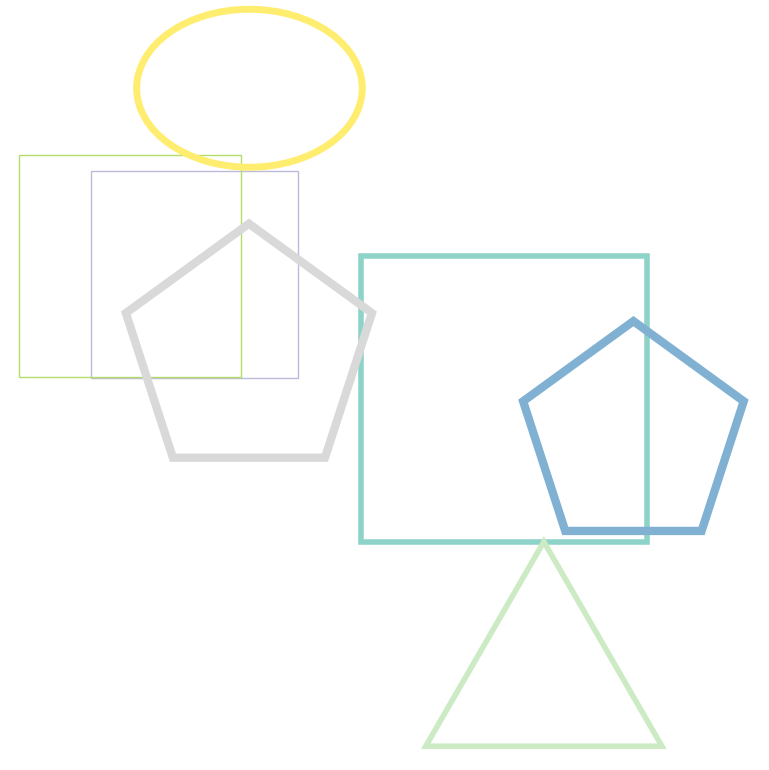[{"shape": "square", "thickness": 2, "radius": 0.93, "center": [0.654, 0.482]}, {"shape": "square", "thickness": 0.5, "radius": 0.67, "center": [0.252, 0.643]}, {"shape": "pentagon", "thickness": 3, "radius": 0.75, "center": [0.823, 0.432]}, {"shape": "square", "thickness": 0.5, "radius": 0.72, "center": [0.169, 0.655]}, {"shape": "pentagon", "thickness": 3, "radius": 0.84, "center": [0.323, 0.541]}, {"shape": "triangle", "thickness": 2, "radius": 0.89, "center": [0.706, 0.119]}, {"shape": "oval", "thickness": 2.5, "radius": 0.73, "center": [0.324, 0.885]}]